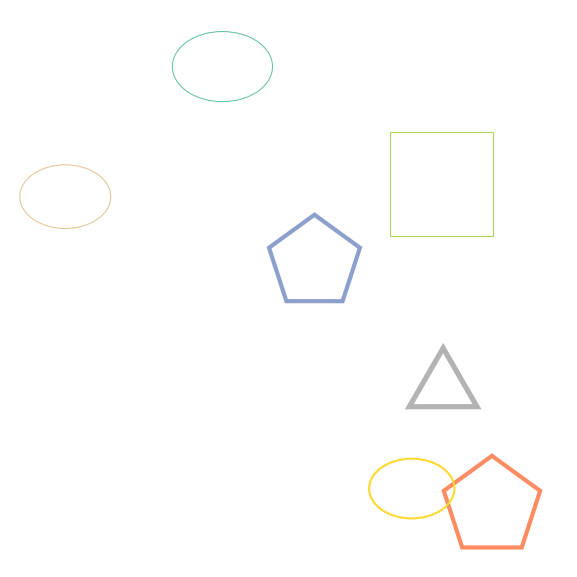[{"shape": "oval", "thickness": 0.5, "radius": 0.43, "center": [0.385, 0.884]}, {"shape": "pentagon", "thickness": 2, "radius": 0.44, "center": [0.852, 0.122]}, {"shape": "pentagon", "thickness": 2, "radius": 0.41, "center": [0.545, 0.545]}, {"shape": "square", "thickness": 0.5, "radius": 0.45, "center": [0.765, 0.681]}, {"shape": "oval", "thickness": 1, "radius": 0.37, "center": [0.713, 0.153]}, {"shape": "oval", "thickness": 0.5, "radius": 0.39, "center": [0.113, 0.659]}, {"shape": "triangle", "thickness": 2.5, "radius": 0.34, "center": [0.767, 0.329]}]